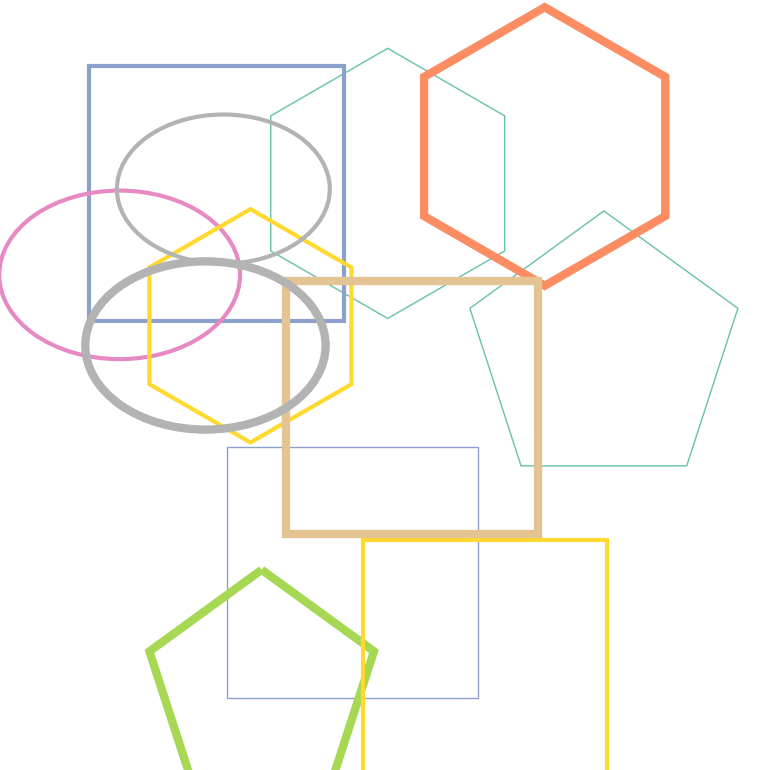[{"shape": "pentagon", "thickness": 0.5, "radius": 0.91, "center": [0.784, 0.543]}, {"shape": "hexagon", "thickness": 0.5, "radius": 0.88, "center": [0.504, 0.762]}, {"shape": "hexagon", "thickness": 3, "radius": 0.9, "center": [0.707, 0.81]}, {"shape": "square", "thickness": 0.5, "radius": 0.81, "center": [0.458, 0.257]}, {"shape": "square", "thickness": 1.5, "radius": 0.83, "center": [0.281, 0.748]}, {"shape": "oval", "thickness": 1.5, "radius": 0.78, "center": [0.155, 0.643]}, {"shape": "pentagon", "thickness": 3, "radius": 0.77, "center": [0.34, 0.107]}, {"shape": "square", "thickness": 1.5, "radius": 0.79, "center": [0.63, 0.14]}, {"shape": "hexagon", "thickness": 1.5, "radius": 0.76, "center": [0.325, 0.577]}, {"shape": "square", "thickness": 3, "radius": 0.82, "center": [0.535, 0.471]}, {"shape": "oval", "thickness": 1.5, "radius": 0.69, "center": [0.29, 0.754]}, {"shape": "oval", "thickness": 3, "radius": 0.78, "center": [0.267, 0.551]}]